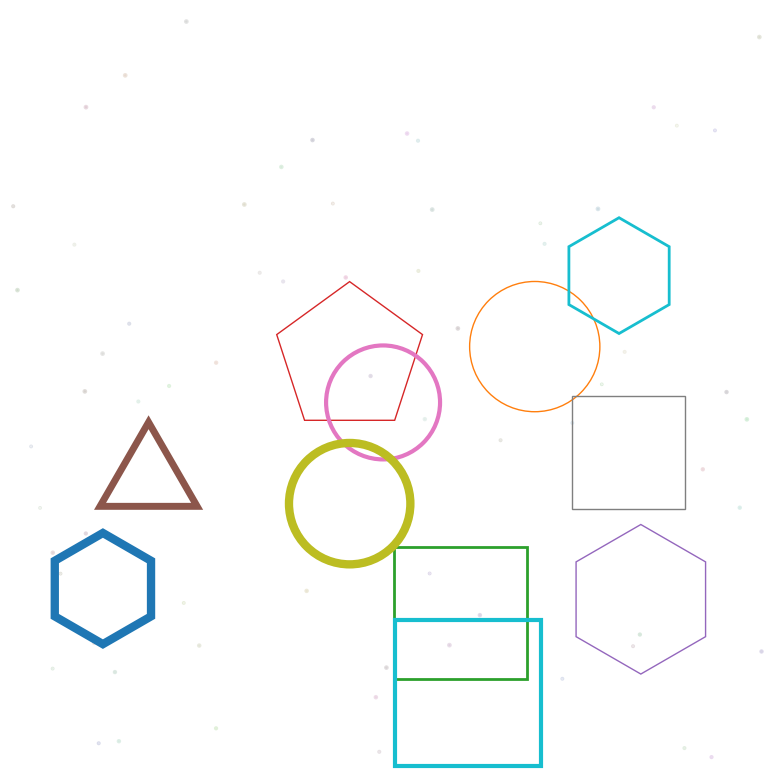[{"shape": "hexagon", "thickness": 3, "radius": 0.36, "center": [0.134, 0.236]}, {"shape": "circle", "thickness": 0.5, "radius": 0.42, "center": [0.694, 0.55]}, {"shape": "square", "thickness": 1, "radius": 0.43, "center": [0.598, 0.204]}, {"shape": "pentagon", "thickness": 0.5, "radius": 0.5, "center": [0.454, 0.535]}, {"shape": "hexagon", "thickness": 0.5, "radius": 0.49, "center": [0.832, 0.222]}, {"shape": "triangle", "thickness": 2.5, "radius": 0.36, "center": [0.193, 0.379]}, {"shape": "circle", "thickness": 1.5, "radius": 0.37, "center": [0.497, 0.477]}, {"shape": "square", "thickness": 0.5, "radius": 0.37, "center": [0.816, 0.413]}, {"shape": "circle", "thickness": 3, "radius": 0.39, "center": [0.454, 0.346]}, {"shape": "hexagon", "thickness": 1, "radius": 0.38, "center": [0.804, 0.642]}, {"shape": "square", "thickness": 1.5, "radius": 0.48, "center": [0.608, 0.1]}]